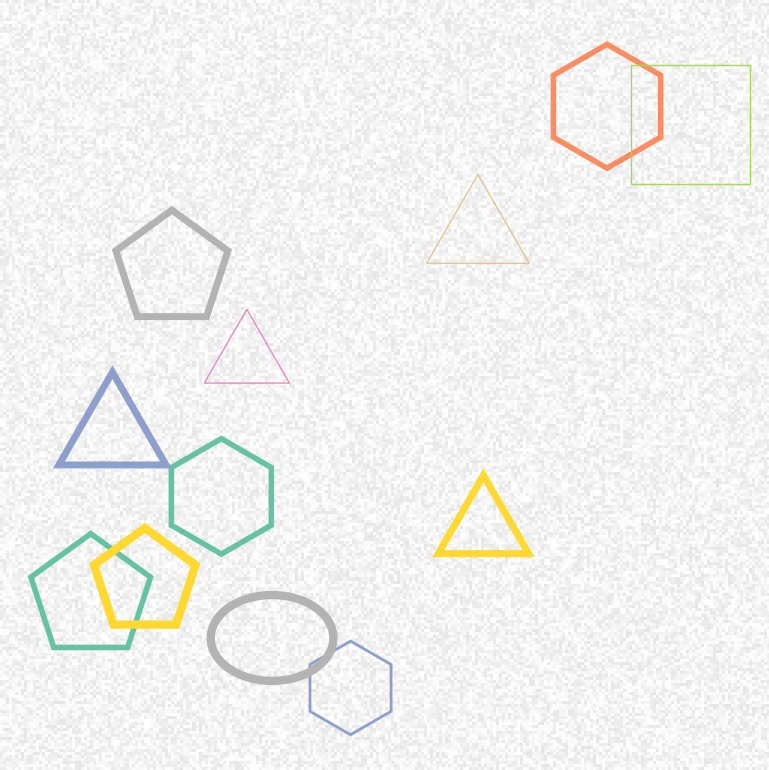[{"shape": "pentagon", "thickness": 2, "radius": 0.41, "center": [0.118, 0.225]}, {"shape": "hexagon", "thickness": 2, "radius": 0.37, "center": [0.287, 0.355]}, {"shape": "hexagon", "thickness": 2, "radius": 0.4, "center": [0.788, 0.862]}, {"shape": "hexagon", "thickness": 1, "radius": 0.3, "center": [0.455, 0.107]}, {"shape": "triangle", "thickness": 2.5, "radius": 0.4, "center": [0.146, 0.436]}, {"shape": "triangle", "thickness": 0.5, "radius": 0.32, "center": [0.321, 0.534]}, {"shape": "square", "thickness": 0.5, "radius": 0.38, "center": [0.897, 0.838]}, {"shape": "pentagon", "thickness": 3, "radius": 0.35, "center": [0.188, 0.245]}, {"shape": "triangle", "thickness": 2.5, "radius": 0.34, "center": [0.628, 0.315]}, {"shape": "triangle", "thickness": 0.5, "radius": 0.38, "center": [0.621, 0.696]}, {"shape": "oval", "thickness": 3, "radius": 0.4, "center": [0.353, 0.171]}, {"shape": "pentagon", "thickness": 2.5, "radius": 0.38, "center": [0.223, 0.651]}]